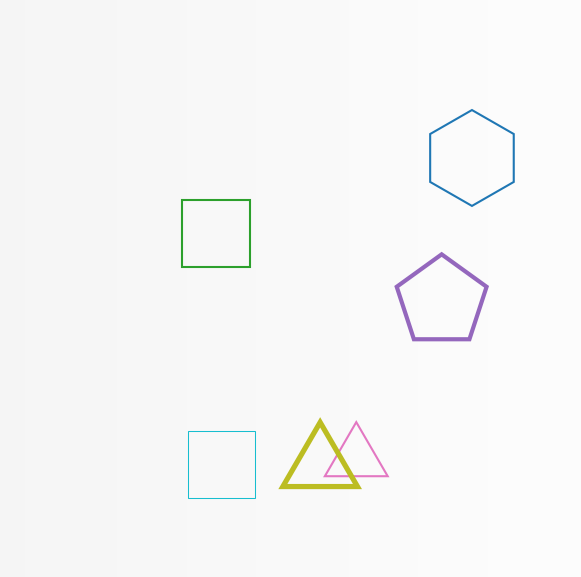[{"shape": "hexagon", "thickness": 1, "radius": 0.42, "center": [0.812, 0.726]}, {"shape": "square", "thickness": 1, "radius": 0.29, "center": [0.371, 0.595]}, {"shape": "pentagon", "thickness": 2, "radius": 0.41, "center": [0.76, 0.477]}, {"shape": "triangle", "thickness": 1, "radius": 0.31, "center": [0.613, 0.206]}, {"shape": "triangle", "thickness": 2.5, "radius": 0.37, "center": [0.551, 0.194]}, {"shape": "square", "thickness": 0.5, "radius": 0.29, "center": [0.38, 0.195]}]